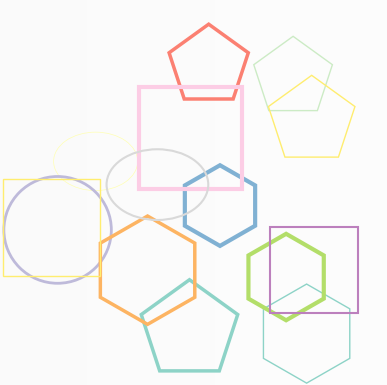[{"shape": "hexagon", "thickness": 1, "radius": 0.64, "center": [0.791, 0.134]}, {"shape": "pentagon", "thickness": 2.5, "radius": 0.65, "center": [0.489, 0.143]}, {"shape": "oval", "thickness": 0.5, "radius": 0.54, "center": [0.247, 0.581]}, {"shape": "circle", "thickness": 2, "radius": 0.69, "center": [0.149, 0.403]}, {"shape": "pentagon", "thickness": 2.5, "radius": 0.54, "center": [0.539, 0.83]}, {"shape": "hexagon", "thickness": 3, "radius": 0.52, "center": [0.568, 0.466]}, {"shape": "hexagon", "thickness": 2.5, "radius": 0.7, "center": [0.381, 0.298]}, {"shape": "hexagon", "thickness": 3, "radius": 0.56, "center": [0.738, 0.28]}, {"shape": "square", "thickness": 3, "radius": 0.67, "center": [0.492, 0.641]}, {"shape": "oval", "thickness": 1.5, "radius": 0.66, "center": [0.406, 0.52]}, {"shape": "square", "thickness": 1.5, "radius": 0.56, "center": [0.81, 0.299]}, {"shape": "pentagon", "thickness": 1, "radius": 0.53, "center": [0.756, 0.799]}, {"shape": "square", "thickness": 1, "radius": 0.63, "center": [0.133, 0.409]}, {"shape": "pentagon", "thickness": 1, "radius": 0.59, "center": [0.804, 0.687]}]